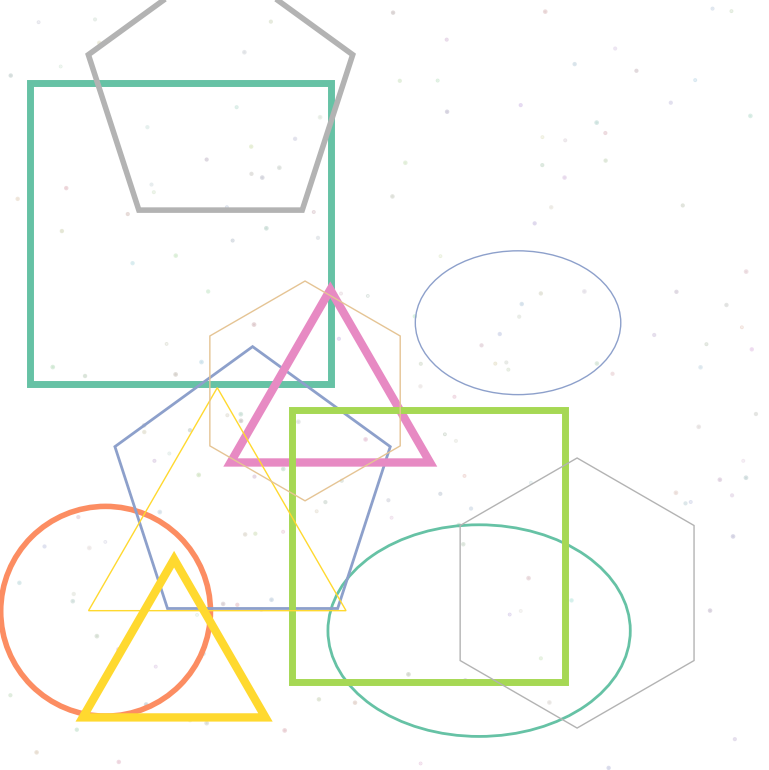[{"shape": "square", "thickness": 2.5, "radius": 0.98, "center": [0.234, 0.697]}, {"shape": "oval", "thickness": 1, "radius": 0.98, "center": [0.622, 0.181]}, {"shape": "circle", "thickness": 2, "radius": 0.68, "center": [0.137, 0.206]}, {"shape": "oval", "thickness": 0.5, "radius": 0.67, "center": [0.673, 0.581]}, {"shape": "pentagon", "thickness": 1, "radius": 0.94, "center": [0.328, 0.362]}, {"shape": "triangle", "thickness": 3, "radius": 0.75, "center": [0.429, 0.474]}, {"shape": "square", "thickness": 2.5, "radius": 0.88, "center": [0.556, 0.291]}, {"shape": "triangle", "thickness": 3, "radius": 0.68, "center": [0.226, 0.137]}, {"shape": "triangle", "thickness": 0.5, "radius": 0.97, "center": [0.282, 0.303]}, {"shape": "hexagon", "thickness": 0.5, "radius": 0.71, "center": [0.396, 0.492]}, {"shape": "pentagon", "thickness": 2, "radius": 0.9, "center": [0.286, 0.873]}, {"shape": "hexagon", "thickness": 0.5, "radius": 0.88, "center": [0.749, 0.23]}]